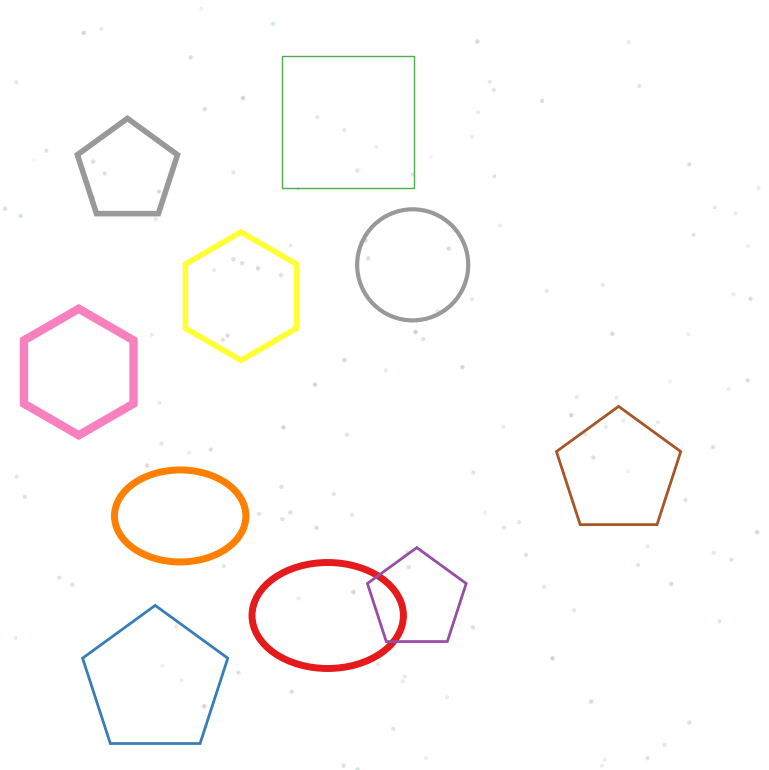[{"shape": "oval", "thickness": 2.5, "radius": 0.49, "center": [0.426, 0.201]}, {"shape": "pentagon", "thickness": 1, "radius": 0.5, "center": [0.202, 0.115]}, {"shape": "square", "thickness": 0.5, "radius": 0.43, "center": [0.452, 0.842]}, {"shape": "pentagon", "thickness": 1, "radius": 0.34, "center": [0.541, 0.221]}, {"shape": "oval", "thickness": 2.5, "radius": 0.43, "center": [0.234, 0.33]}, {"shape": "hexagon", "thickness": 2, "radius": 0.42, "center": [0.313, 0.615]}, {"shape": "pentagon", "thickness": 1, "radius": 0.42, "center": [0.803, 0.387]}, {"shape": "hexagon", "thickness": 3, "radius": 0.41, "center": [0.102, 0.517]}, {"shape": "circle", "thickness": 1.5, "radius": 0.36, "center": [0.536, 0.656]}, {"shape": "pentagon", "thickness": 2, "radius": 0.34, "center": [0.166, 0.778]}]